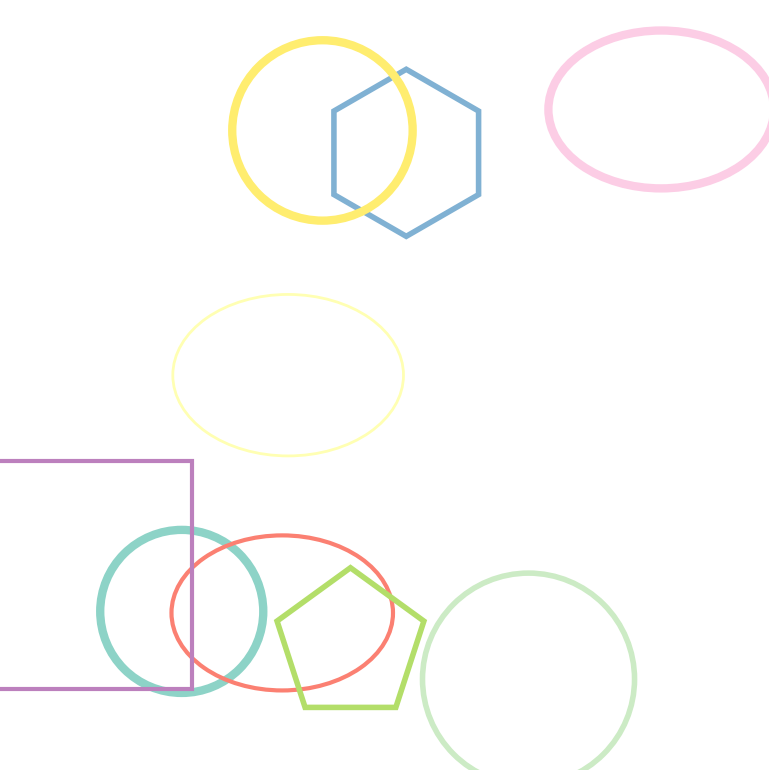[{"shape": "circle", "thickness": 3, "radius": 0.53, "center": [0.236, 0.206]}, {"shape": "oval", "thickness": 1, "radius": 0.75, "center": [0.374, 0.513]}, {"shape": "oval", "thickness": 1.5, "radius": 0.72, "center": [0.367, 0.204]}, {"shape": "hexagon", "thickness": 2, "radius": 0.54, "center": [0.528, 0.802]}, {"shape": "pentagon", "thickness": 2, "radius": 0.5, "center": [0.455, 0.162]}, {"shape": "oval", "thickness": 3, "radius": 0.73, "center": [0.859, 0.858]}, {"shape": "square", "thickness": 1.5, "radius": 0.74, "center": [0.101, 0.253]}, {"shape": "circle", "thickness": 2, "radius": 0.69, "center": [0.686, 0.118]}, {"shape": "circle", "thickness": 3, "radius": 0.59, "center": [0.419, 0.831]}]